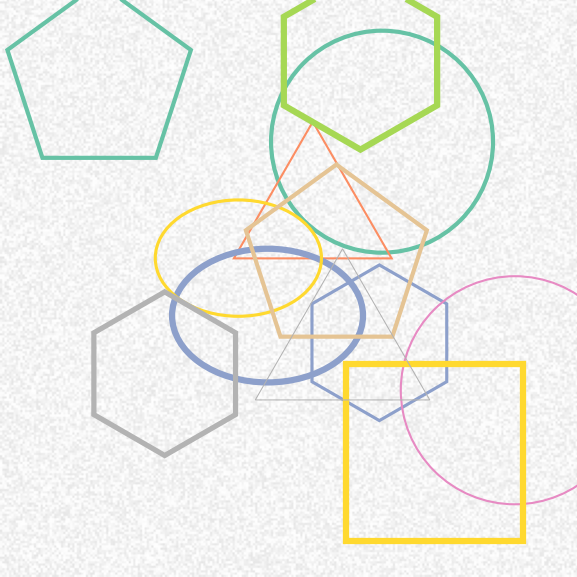[{"shape": "pentagon", "thickness": 2, "radius": 0.84, "center": [0.172, 0.861]}, {"shape": "circle", "thickness": 2, "radius": 0.96, "center": [0.662, 0.754]}, {"shape": "triangle", "thickness": 1, "radius": 0.79, "center": [0.542, 0.631]}, {"shape": "hexagon", "thickness": 1.5, "radius": 0.67, "center": [0.657, 0.406]}, {"shape": "oval", "thickness": 3, "radius": 0.83, "center": [0.463, 0.453]}, {"shape": "circle", "thickness": 1, "radius": 0.99, "center": [0.891, 0.323]}, {"shape": "hexagon", "thickness": 3, "radius": 0.77, "center": [0.624, 0.893]}, {"shape": "square", "thickness": 3, "radius": 0.77, "center": [0.753, 0.215]}, {"shape": "oval", "thickness": 1.5, "radius": 0.72, "center": [0.413, 0.552]}, {"shape": "pentagon", "thickness": 2, "radius": 0.82, "center": [0.582, 0.549]}, {"shape": "hexagon", "thickness": 2.5, "radius": 0.71, "center": [0.285, 0.352]}, {"shape": "triangle", "thickness": 0.5, "radius": 0.87, "center": [0.593, 0.394]}]